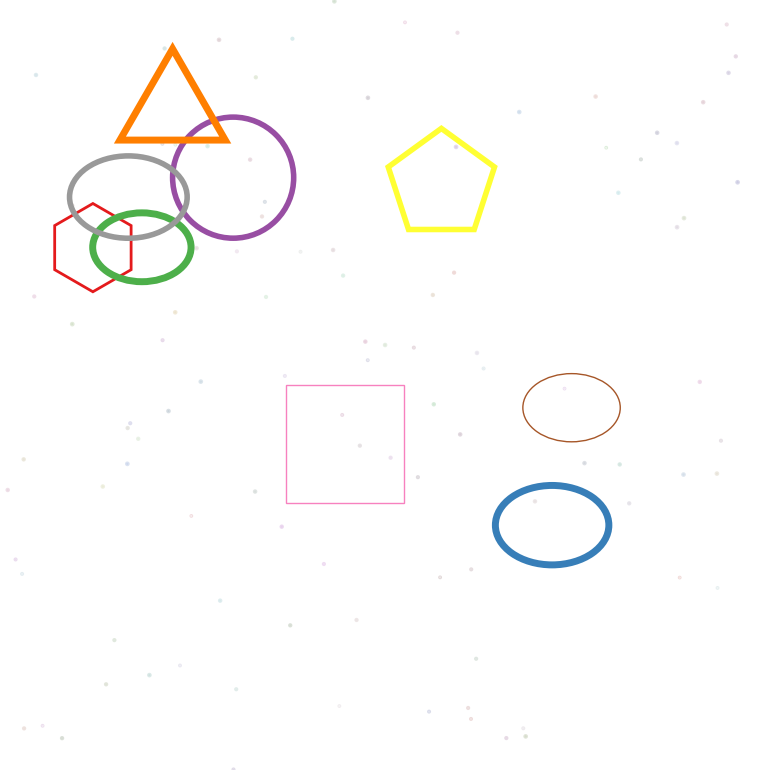[{"shape": "hexagon", "thickness": 1, "radius": 0.29, "center": [0.121, 0.678]}, {"shape": "oval", "thickness": 2.5, "radius": 0.37, "center": [0.717, 0.318]}, {"shape": "oval", "thickness": 2.5, "radius": 0.32, "center": [0.184, 0.679]}, {"shape": "circle", "thickness": 2, "radius": 0.39, "center": [0.303, 0.769]}, {"shape": "triangle", "thickness": 2.5, "radius": 0.4, "center": [0.224, 0.858]}, {"shape": "pentagon", "thickness": 2, "radius": 0.36, "center": [0.573, 0.761]}, {"shape": "oval", "thickness": 0.5, "radius": 0.32, "center": [0.742, 0.471]}, {"shape": "square", "thickness": 0.5, "radius": 0.38, "center": [0.448, 0.423]}, {"shape": "oval", "thickness": 2, "radius": 0.38, "center": [0.167, 0.744]}]